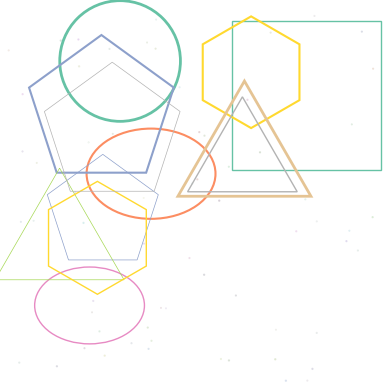[{"shape": "circle", "thickness": 2, "radius": 0.78, "center": [0.312, 0.842]}, {"shape": "square", "thickness": 1, "radius": 0.97, "center": [0.795, 0.751]}, {"shape": "oval", "thickness": 1.5, "radius": 0.84, "center": [0.392, 0.549]}, {"shape": "pentagon", "thickness": 1.5, "radius": 0.99, "center": [0.263, 0.711]}, {"shape": "pentagon", "thickness": 0.5, "radius": 0.76, "center": [0.267, 0.448]}, {"shape": "oval", "thickness": 1, "radius": 0.71, "center": [0.233, 0.207]}, {"shape": "triangle", "thickness": 0.5, "radius": 0.97, "center": [0.155, 0.37]}, {"shape": "hexagon", "thickness": 1.5, "radius": 0.73, "center": [0.652, 0.812]}, {"shape": "hexagon", "thickness": 1, "radius": 0.73, "center": [0.253, 0.382]}, {"shape": "triangle", "thickness": 2, "radius": 1.0, "center": [0.635, 0.59]}, {"shape": "pentagon", "thickness": 0.5, "radius": 0.93, "center": [0.292, 0.653]}, {"shape": "triangle", "thickness": 1, "radius": 0.82, "center": [0.63, 0.584]}]